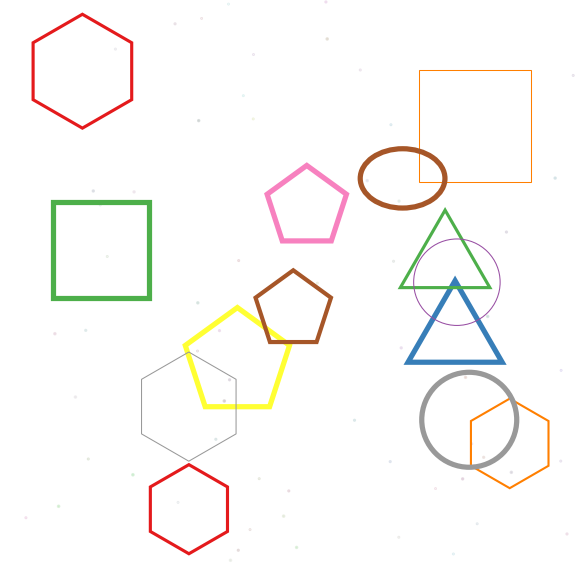[{"shape": "hexagon", "thickness": 1.5, "radius": 0.39, "center": [0.327, 0.117]}, {"shape": "hexagon", "thickness": 1.5, "radius": 0.49, "center": [0.143, 0.876]}, {"shape": "triangle", "thickness": 2.5, "radius": 0.47, "center": [0.788, 0.419]}, {"shape": "triangle", "thickness": 1.5, "radius": 0.45, "center": [0.771, 0.546]}, {"shape": "square", "thickness": 2.5, "radius": 0.41, "center": [0.175, 0.567]}, {"shape": "circle", "thickness": 0.5, "radius": 0.37, "center": [0.791, 0.51]}, {"shape": "hexagon", "thickness": 1, "radius": 0.39, "center": [0.883, 0.231]}, {"shape": "square", "thickness": 0.5, "radius": 0.48, "center": [0.822, 0.781]}, {"shape": "pentagon", "thickness": 2.5, "radius": 0.47, "center": [0.411, 0.372]}, {"shape": "oval", "thickness": 2.5, "radius": 0.37, "center": [0.697, 0.69]}, {"shape": "pentagon", "thickness": 2, "radius": 0.34, "center": [0.508, 0.462]}, {"shape": "pentagon", "thickness": 2.5, "radius": 0.36, "center": [0.531, 0.64]}, {"shape": "hexagon", "thickness": 0.5, "radius": 0.47, "center": [0.327, 0.295]}, {"shape": "circle", "thickness": 2.5, "radius": 0.41, "center": [0.813, 0.272]}]